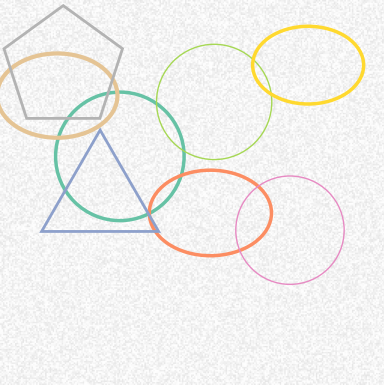[{"shape": "circle", "thickness": 2.5, "radius": 0.83, "center": [0.311, 0.594]}, {"shape": "oval", "thickness": 2.5, "radius": 0.79, "center": [0.547, 0.447]}, {"shape": "triangle", "thickness": 2, "radius": 0.88, "center": [0.26, 0.487]}, {"shape": "circle", "thickness": 1, "radius": 0.7, "center": [0.753, 0.402]}, {"shape": "circle", "thickness": 1, "radius": 0.75, "center": [0.556, 0.735]}, {"shape": "oval", "thickness": 2.5, "radius": 0.72, "center": [0.8, 0.831]}, {"shape": "oval", "thickness": 3, "radius": 0.78, "center": [0.149, 0.752]}, {"shape": "pentagon", "thickness": 2, "radius": 0.81, "center": [0.164, 0.823]}]